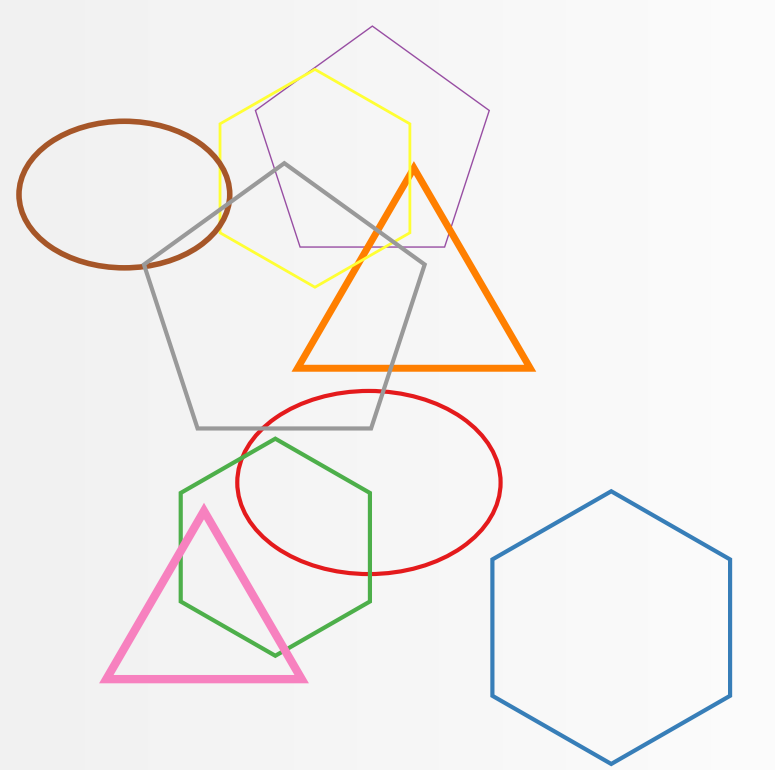[{"shape": "oval", "thickness": 1.5, "radius": 0.85, "center": [0.476, 0.373]}, {"shape": "hexagon", "thickness": 1.5, "radius": 0.89, "center": [0.789, 0.185]}, {"shape": "hexagon", "thickness": 1.5, "radius": 0.7, "center": [0.355, 0.289]}, {"shape": "pentagon", "thickness": 0.5, "radius": 0.79, "center": [0.48, 0.807]}, {"shape": "triangle", "thickness": 2.5, "radius": 0.87, "center": [0.534, 0.608]}, {"shape": "hexagon", "thickness": 1, "radius": 0.71, "center": [0.406, 0.768]}, {"shape": "oval", "thickness": 2, "radius": 0.68, "center": [0.16, 0.747]}, {"shape": "triangle", "thickness": 3, "radius": 0.73, "center": [0.263, 0.191]}, {"shape": "pentagon", "thickness": 1.5, "radius": 0.95, "center": [0.367, 0.598]}]